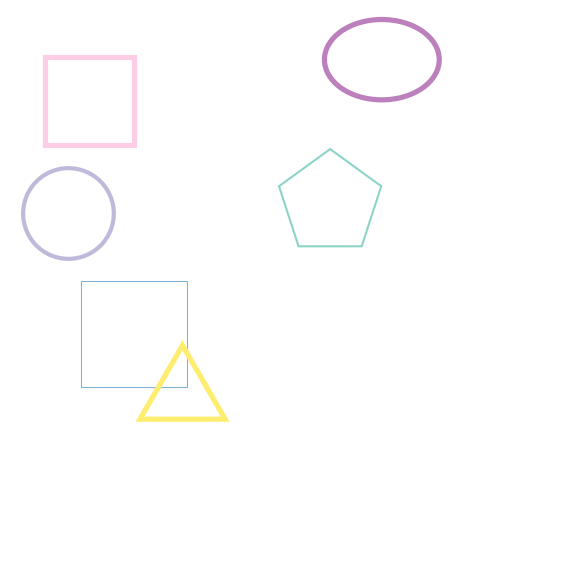[{"shape": "pentagon", "thickness": 1, "radius": 0.47, "center": [0.572, 0.648]}, {"shape": "circle", "thickness": 2, "radius": 0.39, "center": [0.119, 0.629]}, {"shape": "square", "thickness": 0.5, "radius": 0.46, "center": [0.232, 0.421]}, {"shape": "square", "thickness": 2.5, "radius": 0.38, "center": [0.155, 0.825]}, {"shape": "oval", "thickness": 2.5, "radius": 0.5, "center": [0.661, 0.896]}, {"shape": "triangle", "thickness": 2.5, "radius": 0.43, "center": [0.316, 0.316]}]